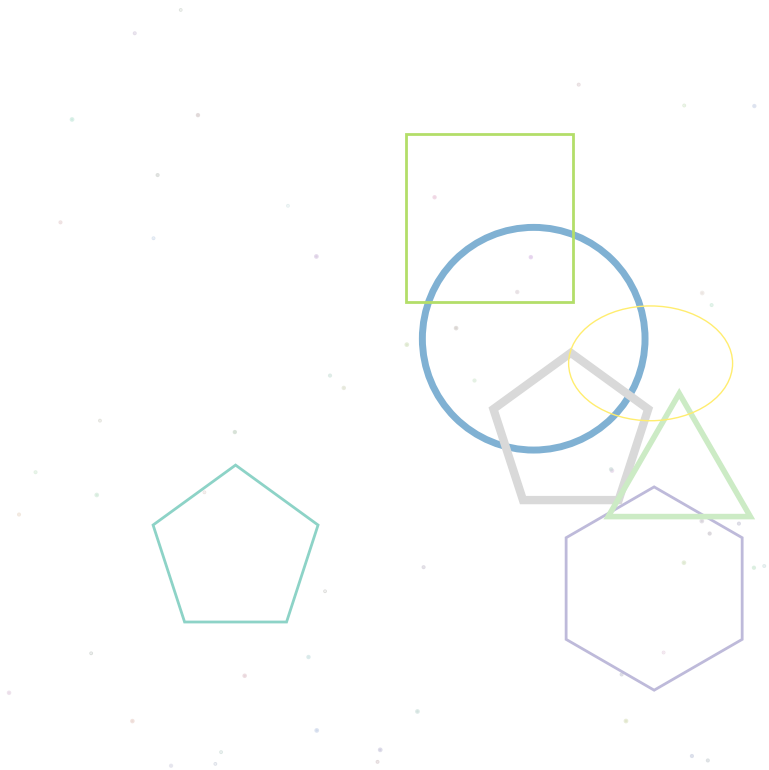[{"shape": "pentagon", "thickness": 1, "radius": 0.56, "center": [0.306, 0.283]}, {"shape": "hexagon", "thickness": 1, "radius": 0.66, "center": [0.85, 0.236]}, {"shape": "circle", "thickness": 2.5, "radius": 0.72, "center": [0.693, 0.56]}, {"shape": "square", "thickness": 1, "radius": 0.54, "center": [0.636, 0.717]}, {"shape": "pentagon", "thickness": 3, "radius": 0.53, "center": [0.741, 0.436]}, {"shape": "triangle", "thickness": 2, "radius": 0.53, "center": [0.882, 0.382]}, {"shape": "oval", "thickness": 0.5, "radius": 0.53, "center": [0.845, 0.528]}]